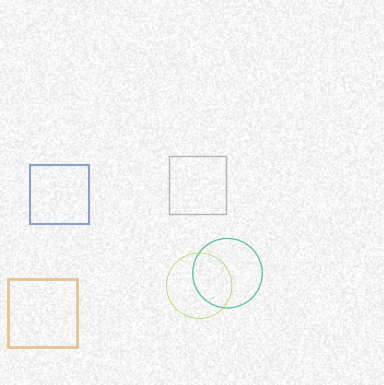[{"shape": "circle", "thickness": 1, "radius": 0.45, "center": [0.591, 0.29]}, {"shape": "square", "thickness": 1.5, "radius": 0.39, "center": [0.155, 0.495]}, {"shape": "circle", "thickness": 0.5, "radius": 0.43, "center": [0.517, 0.258]}, {"shape": "square", "thickness": 2, "radius": 0.44, "center": [0.11, 0.186]}, {"shape": "square", "thickness": 1, "radius": 0.37, "center": [0.513, 0.519]}]